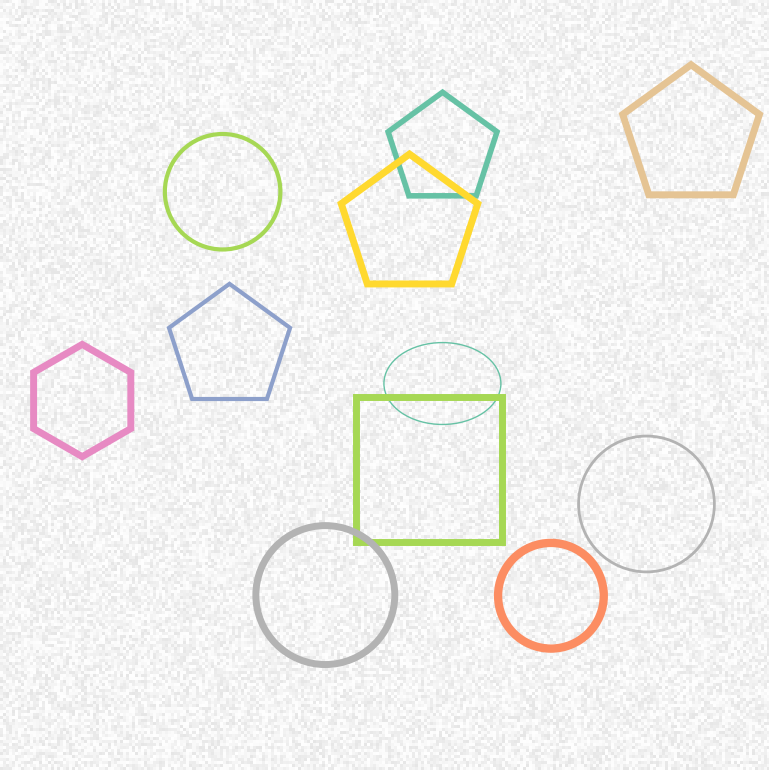[{"shape": "oval", "thickness": 0.5, "radius": 0.38, "center": [0.575, 0.502]}, {"shape": "pentagon", "thickness": 2, "radius": 0.37, "center": [0.575, 0.806]}, {"shape": "circle", "thickness": 3, "radius": 0.34, "center": [0.715, 0.226]}, {"shape": "pentagon", "thickness": 1.5, "radius": 0.41, "center": [0.298, 0.549]}, {"shape": "hexagon", "thickness": 2.5, "radius": 0.36, "center": [0.107, 0.48]}, {"shape": "square", "thickness": 2.5, "radius": 0.47, "center": [0.557, 0.39]}, {"shape": "circle", "thickness": 1.5, "radius": 0.38, "center": [0.289, 0.751]}, {"shape": "pentagon", "thickness": 2.5, "radius": 0.47, "center": [0.532, 0.707]}, {"shape": "pentagon", "thickness": 2.5, "radius": 0.47, "center": [0.898, 0.823]}, {"shape": "circle", "thickness": 1, "radius": 0.44, "center": [0.84, 0.345]}, {"shape": "circle", "thickness": 2.5, "radius": 0.45, "center": [0.422, 0.227]}]